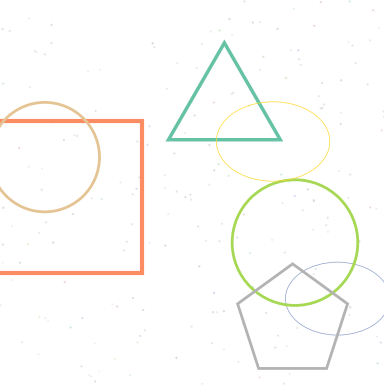[{"shape": "triangle", "thickness": 2.5, "radius": 0.84, "center": [0.583, 0.721]}, {"shape": "square", "thickness": 3, "radius": 0.99, "center": [0.17, 0.488]}, {"shape": "oval", "thickness": 0.5, "radius": 0.68, "center": [0.877, 0.224]}, {"shape": "circle", "thickness": 2, "radius": 0.82, "center": [0.766, 0.37]}, {"shape": "oval", "thickness": 0.5, "radius": 0.74, "center": [0.709, 0.632]}, {"shape": "circle", "thickness": 2, "radius": 0.71, "center": [0.116, 0.592]}, {"shape": "pentagon", "thickness": 2, "radius": 0.75, "center": [0.76, 0.164]}]